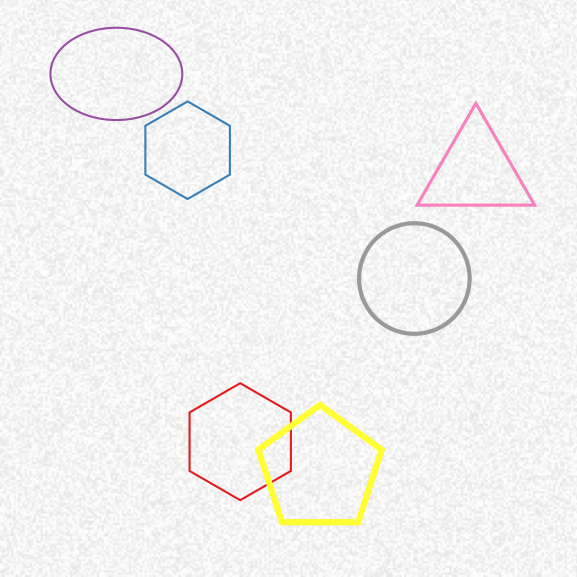[{"shape": "hexagon", "thickness": 1, "radius": 0.51, "center": [0.416, 0.234]}, {"shape": "hexagon", "thickness": 1, "radius": 0.42, "center": [0.325, 0.739]}, {"shape": "oval", "thickness": 1, "radius": 0.57, "center": [0.201, 0.871]}, {"shape": "pentagon", "thickness": 3, "radius": 0.56, "center": [0.554, 0.186]}, {"shape": "triangle", "thickness": 1.5, "radius": 0.59, "center": [0.824, 0.703]}, {"shape": "circle", "thickness": 2, "radius": 0.48, "center": [0.717, 0.517]}]